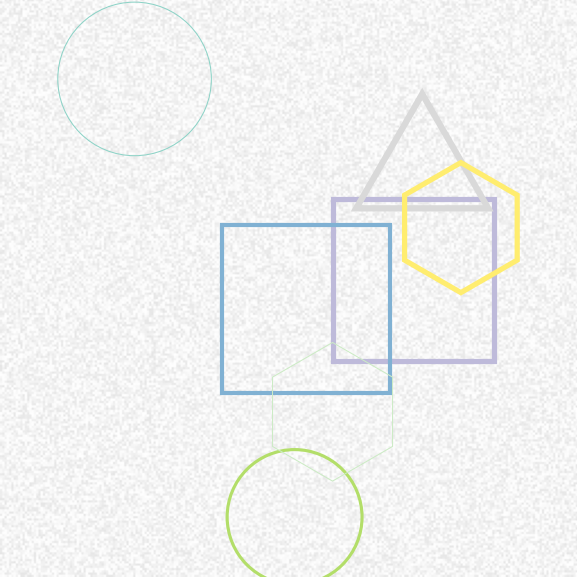[{"shape": "circle", "thickness": 0.5, "radius": 0.66, "center": [0.233, 0.862]}, {"shape": "square", "thickness": 2.5, "radius": 0.7, "center": [0.716, 0.514]}, {"shape": "square", "thickness": 2, "radius": 0.73, "center": [0.53, 0.464]}, {"shape": "circle", "thickness": 1.5, "radius": 0.58, "center": [0.51, 0.104]}, {"shape": "triangle", "thickness": 3, "radius": 0.66, "center": [0.731, 0.704]}, {"shape": "hexagon", "thickness": 0.5, "radius": 0.6, "center": [0.576, 0.286]}, {"shape": "hexagon", "thickness": 2.5, "radius": 0.56, "center": [0.798, 0.605]}]